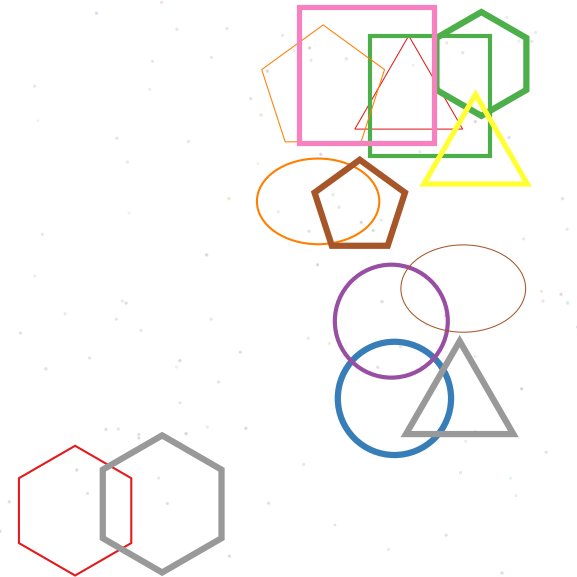[{"shape": "triangle", "thickness": 0.5, "radius": 0.54, "center": [0.708, 0.83]}, {"shape": "hexagon", "thickness": 1, "radius": 0.56, "center": [0.13, 0.115]}, {"shape": "circle", "thickness": 3, "radius": 0.49, "center": [0.683, 0.309]}, {"shape": "hexagon", "thickness": 3, "radius": 0.45, "center": [0.834, 0.888]}, {"shape": "square", "thickness": 2, "radius": 0.52, "center": [0.744, 0.833]}, {"shape": "circle", "thickness": 2, "radius": 0.49, "center": [0.678, 0.443]}, {"shape": "oval", "thickness": 1, "radius": 0.53, "center": [0.551, 0.65]}, {"shape": "pentagon", "thickness": 0.5, "radius": 0.56, "center": [0.56, 0.844]}, {"shape": "triangle", "thickness": 2.5, "radius": 0.52, "center": [0.824, 0.732]}, {"shape": "oval", "thickness": 0.5, "radius": 0.54, "center": [0.802, 0.499]}, {"shape": "pentagon", "thickness": 3, "radius": 0.41, "center": [0.623, 0.64]}, {"shape": "square", "thickness": 2.5, "radius": 0.59, "center": [0.635, 0.869]}, {"shape": "hexagon", "thickness": 3, "radius": 0.59, "center": [0.281, 0.127]}, {"shape": "triangle", "thickness": 3, "radius": 0.54, "center": [0.796, 0.301]}]